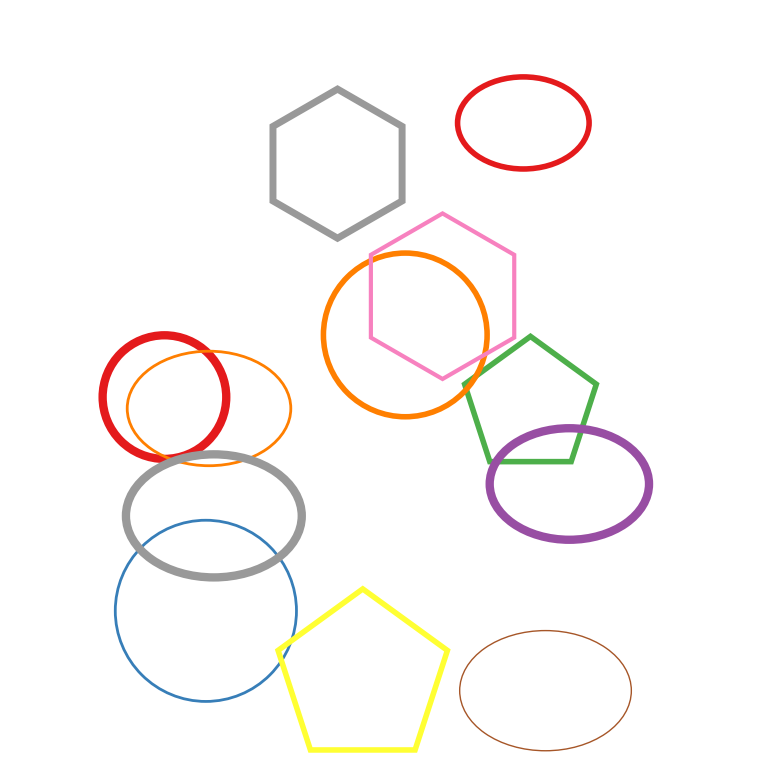[{"shape": "oval", "thickness": 2, "radius": 0.43, "center": [0.68, 0.84]}, {"shape": "circle", "thickness": 3, "radius": 0.4, "center": [0.214, 0.484]}, {"shape": "circle", "thickness": 1, "radius": 0.59, "center": [0.267, 0.207]}, {"shape": "pentagon", "thickness": 2, "radius": 0.45, "center": [0.689, 0.473]}, {"shape": "oval", "thickness": 3, "radius": 0.52, "center": [0.739, 0.371]}, {"shape": "oval", "thickness": 1, "radius": 0.53, "center": [0.271, 0.47]}, {"shape": "circle", "thickness": 2, "radius": 0.53, "center": [0.526, 0.565]}, {"shape": "pentagon", "thickness": 2, "radius": 0.58, "center": [0.471, 0.12]}, {"shape": "oval", "thickness": 0.5, "radius": 0.56, "center": [0.708, 0.103]}, {"shape": "hexagon", "thickness": 1.5, "radius": 0.54, "center": [0.575, 0.615]}, {"shape": "oval", "thickness": 3, "radius": 0.57, "center": [0.278, 0.33]}, {"shape": "hexagon", "thickness": 2.5, "radius": 0.48, "center": [0.438, 0.787]}]